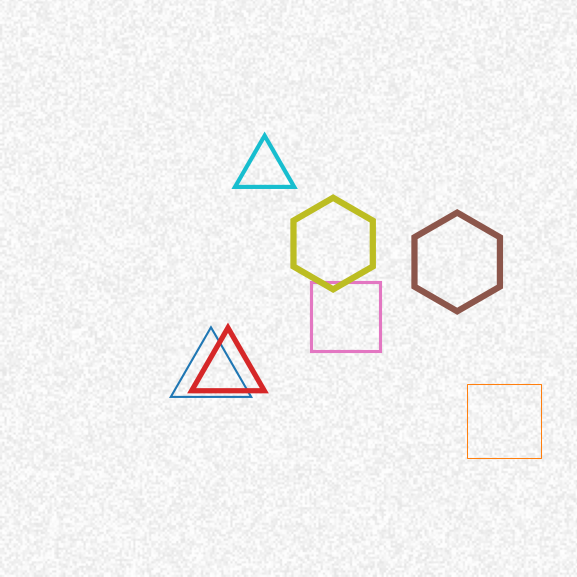[{"shape": "triangle", "thickness": 1, "radius": 0.4, "center": [0.365, 0.352]}, {"shape": "square", "thickness": 0.5, "radius": 0.32, "center": [0.872, 0.27]}, {"shape": "triangle", "thickness": 2.5, "radius": 0.36, "center": [0.395, 0.359]}, {"shape": "hexagon", "thickness": 3, "radius": 0.43, "center": [0.792, 0.546]}, {"shape": "square", "thickness": 1.5, "radius": 0.3, "center": [0.598, 0.452]}, {"shape": "hexagon", "thickness": 3, "radius": 0.4, "center": [0.577, 0.577]}, {"shape": "triangle", "thickness": 2, "radius": 0.3, "center": [0.458, 0.705]}]